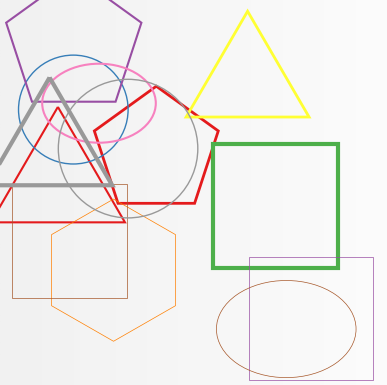[{"shape": "triangle", "thickness": 1.5, "radius": 1.0, "center": [0.149, 0.522]}, {"shape": "pentagon", "thickness": 2, "radius": 0.84, "center": [0.403, 0.608]}, {"shape": "circle", "thickness": 1, "radius": 0.71, "center": [0.189, 0.715]}, {"shape": "square", "thickness": 3, "radius": 0.81, "center": [0.711, 0.465]}, {"shape": "pentagon", "thickness": 1.5, "radius": 0.92, "center": [0.19, 0.884]}, {"shape": "square", "thickness": 0.5, "radius": 0.8, "center": [0.803, 0.172]}, {"shape": "hexagon", "thickness": 0.5, "radius": 0.92, "center": [0.293, 0.298]}, {"shape": "triangle", "thickness": 2, "radius": 0.92, "center": [0.639, 0.788]}, {"shape": "oval", "thickness": 0.5, "radius": 0.9, "center": [0.739, 0.145]}, {"shape": "square", "thickness": 0.5, "radius": 0.74, "center": [0.178, 0.375]}, {"shape": "oval", "thickness": 1.5, "radius": 0.73, "center": [0.255, 0.732]}, {"shape": "circle", "thickness": 1, "radius": 0.9, "center": [0.33, 0.614]}, {"shape": "triangle", "thickness": 3, "radius": 0.93, "center": [0.128, 0.612]}]